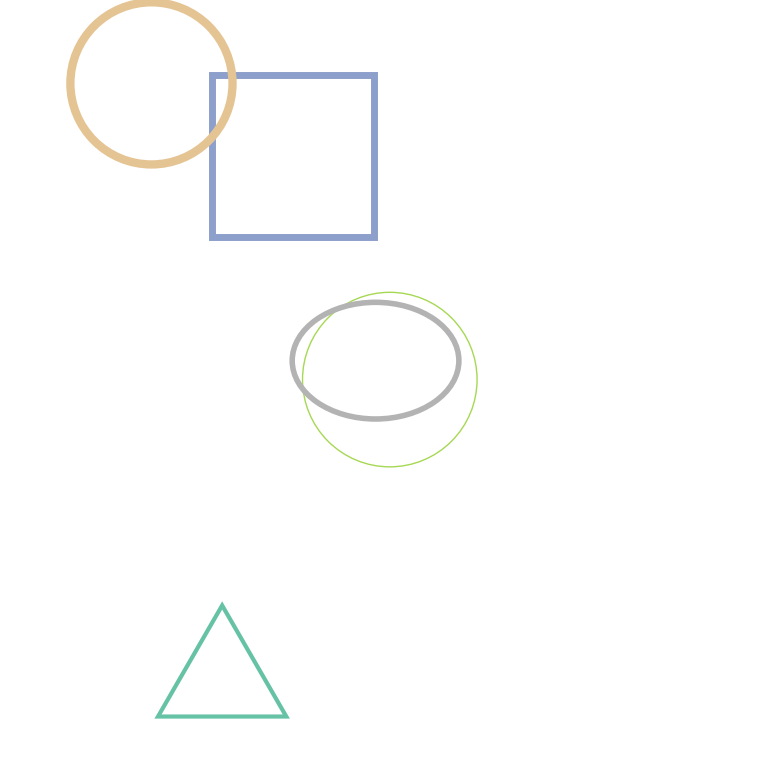[{"shape": "triangle", "thickness": 1.5, "radius": 0.48, "center": [0.289, 0.118]}, {"shape": "square", "thickness": 2.5, "radius": 0.52, "center": [0.381, 0.798]}, {"shape": "circle", "thickness": 0.5, "radius": 0.57, "center": [0.506, 0.507]}, {"shape": "circle", "thickness": 3, "radius": 0.53, "center": [0.197, 0.892]}, {"shape": "oval", "thickness": 2, "radius": 0.54, "center": [0.488, 0.532]}]